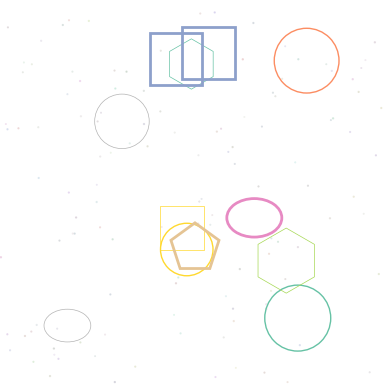[{"shape": "hexagon", "thickness": 0.5, "radius": 0.33, "center": [0.497, 0.834]}, {"shape": "circle", "thickness": 1, "radius": 0.43, "center": [0.773, 0.174]}, {"shape": "circle", "thickness": 1, "radius": 0.42, "center": [0.796, 0.842]}, {"shape": "square", "thickness": 2, "radius": 0.34, "center": [0.457, 0.847]}, {"shape": "square", "thickness": 2, "radius": 0.34, "center": [0.542, 0.862]}, {"shape": "oval", "thickness": 2, "radius": 0.36, "center": [0.661, 0.434]}, {"shape": "hexagon", "thickness": 0.5, "radius": 0.42, "center": [0.743, 0.323]}, {"shape": "square", "thickness": 0.5, "radius": 0.29, "center": [0.472, 0.408]}, {"shape": "circle", "thickness": 1, "radius": 0.34, "center": [0.485, 0.352]}, {"shape": "pentagon", "thickness": 2, "radius": 0.33, "center": [0.506, 0.356]}, {"shape": "circle", "thickness": 0.5, "radius": 0.35, "center": [0.317, 0.685]}, {"shape": "oval", "thickness": 0.5, "radius": 0.3, "center": [0.175, 0.154]}]